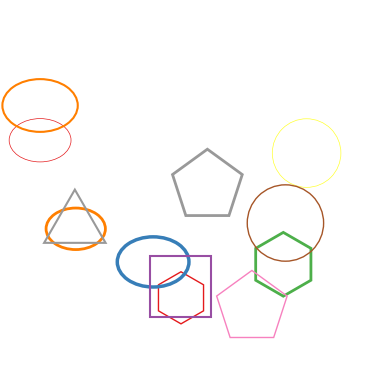[{"shape": "oval", "thickness": 0.5, "radius": 0.4, "center": [0.104, 0.636]}, {"shape": "hexagon", "thickness": 1, "radius": 0.34, "center": [0.47, 0.226]}, {"shape": "oval", "thickness": 2.5, "radius": 0.47, "center": [0.398, 0.32]}, {"shape": "hexagon", "thickness": 2, "radius": 0.41, "center": [0.736, 0.314]}, {"shape": "square", "thickness": 1.5, "radius": 0.39, "center": [0.469, 0.256]}, {"shape": "oval", "thickness": 2, "radius": 0.39, "center": [0.197, 0.406]}, {"shape": "oval", "thickness": 1.5, "radius": 0.49, "center": [0.104, 0.726]}, {"shape": "circle", "thickness": 0.5, "radius": 0.45, "center": [0.796, 0.602]}, {"shape": "circle", "thickness": 1, "radius": 0.5, "center": [0.741, 0.421]}, {"shape": "pentagon", "thickness": 1, "radius": 0.48, "center": [0.654, 0.201]}, {"shape": "triangle", "thickness": 1.5, "radius": 0.46, "center": [0.194, 0.415]}, {"shape": "pentagon", "thickness": 2, "radius": 0.48, "center": [0.539, 0.517]}]